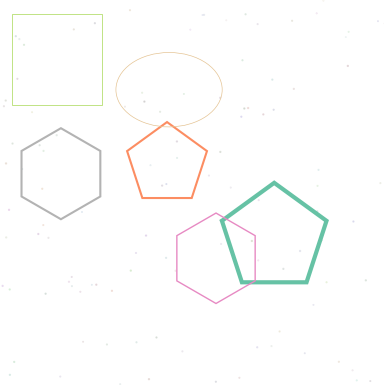[{"shape": "pentagon", "thickness": 3, "radius": 0.71, "center": [0.712, 0.382]}, {"shape": "pentagon", "thickness": 1.5, "radius": 0.55, "center": [0.434, 0.574]}, {"shape": "hexagon", "thickness": 1, "radius": 0.59, "center": [0.561, 0.329]}, {"shape": "square", "thickness": 0.5, "radius": 0.59, "center": [0.148, 0.846]}, {"shape": "oval", "thickness": 0.5, "radius": 0.69, "center": [0.439, 0.767]}, {"shape": "hexagon", "thickness": 1.5, "radius": 0.59, "center": [0.158, 0.549]}]